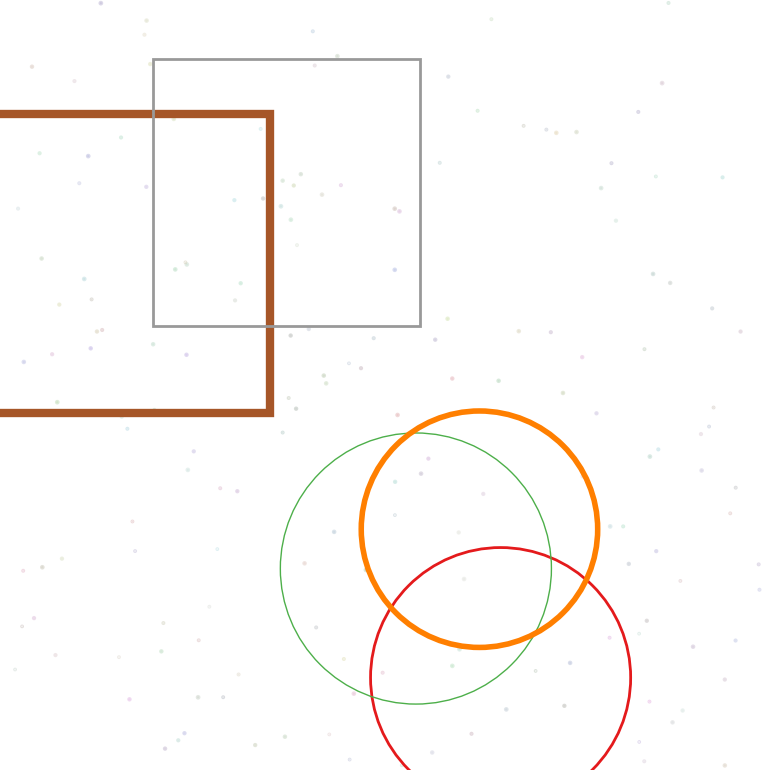[{"shape": "circle", "thickness": 1, "radius": 0.84, "center": [0.65, 0.12]}, {"shape": "circle", "thickness": 0.5, "radius": 0.88, "center": [0.54, 0.262]}, {"shape": "circle", "thickness": 2, "radius": 0.77, "center": [0.623, 0.313]}, {"shape": "square", "thickness": 3, "radius": 0.97, "center": [0.156, 0.658]}, {"shape": "square", "thickness": 1, "radius": 0.87, "center": [0.372, 0.75]}]